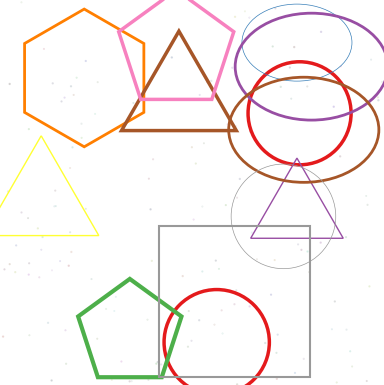[{"shape": "circle", "thickness": 2.5, "radius": 0.67, "center": [0.778, 0.706]}, {"shape": "circle", "thickness": 2.5, "radius": 0.68, "center": [0.563, 0.111]}, {"shape": "oval", "thickness": 0.5, "radius": 0.71, "center": [0.771, 0.889]}, {"shape": "pentagon", "thickness": 3, "radius": 0.71, "center": [0.337, 0.134]}, {"shape": "triangle", "thickness": 1, "radius": 0.69, "center": [0.771, 0.451]}, {"shape": "oval", "thickness": 2, "radius": 0.99, "center": [0.809, 0.827]}, {"shape": "hexagon", "thickness": 2, "radius": 0.89, "center": [0.219, 0.798]}, {"shape": "triangle", "thickness": 1, "radius": 0.86, "center": [0.107, 0.475]}, {"shape": "triangle", "thickness": 2.5, "radius": 0.86, "center": [0.465, 0.747]}, {"shape": "oval", "thickness": 2, "radius": 0.98, "center": [0.789, 0.663]}, {"shape": "pentagon", "thickness": 2.5, "radius": 0.79, "center": [0.458, 0.869]}, {"shape": "square", "thickness": 1.5, "radius": 0.98, "center": [0.609, 0.217]}, {"shape": "circle", "thickness": 0.5, "radius": 0.68, "center": [0.736, 0.438]}]